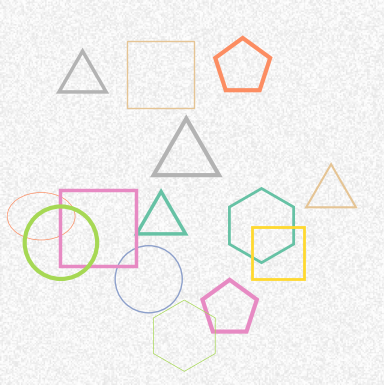[{"shape": "triangle", "thickness": 2.5, "radius": 0.37, "center": [0.418, 0.429]}, {"shape": "hexagon", "thickness": 2, "radius": 0.48, "center": [0.679, 0.414]}, {"shape": "pentagon", "thickness": 3, "radius": 0.37, "center": [0.63, 0.826]}, {"shape": "oval", "thickness": 0.5, "radius": 0.44, "center": [0.107, 0.438]}, {"shape": "circle", "thickness": 1, "radius": 0.44, "center": [0.386, 0.275]}, {"shape": "square", "thickness": 2.5, "radius": 0.49, "center": [0.254, 0.409]}, {"shape": "pentagon", "thickness": 3, "radius": 0.37, "center": [0.596, 0.199]}, {"shape": "circle", "thickness": 3, "radius": 0.47, "center": [0.158, 0.37]}, {"shape": "hexagon", "thickness": 0.5, "radius": 0.46, "center": [0.479, 0.128]}, {"shape": "square", "thickness": 2, "radius": 0.34, "center": [0.722, 0.342]}, {"shape": "triangle", "thickness": 1.5, "radius": 0.37, "center": [0.86, 0.499]}, {"shape": "square", "thickness": 1, "radius": 0.43, "center": [0.417, 0.807]}, {"shape": "triangle", "thickness": 3, "radius": 0.49, "center": [0.484, 0.594]}, {"shape": "triangle", "thickness": 2.5, "radius": 0.35, "center": [0.214, 0.797]}]